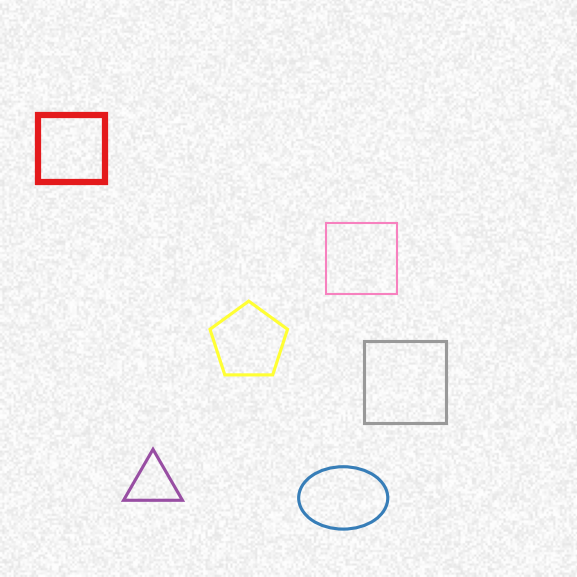[{"shape": "square", "thickness": 3, "radius": 0.29, "center": [0.124, 0.742]}, {"shape": "oval", "thickness": 1.5, "radius": 0.39, "center": [0.594, 0.137]}, {"shape": "triangle", "thickness": 1.5, "radius": 0.29, "center": [0.265, 0.162]}, {"shape": "pentagon", "thickness": 1.5, "radius": 0.35, "center": [0.431, 0.407]}, {"shape": "square", "thickness": 1, "radius": 0.31, "center": [0.626, 0.551]}, {"shape": "square", "thickness": 1.5, "radius": 0.35, "center": [0.701, 0.338]}]